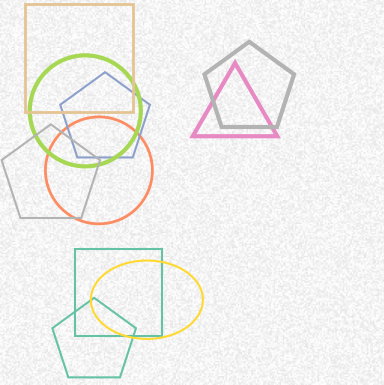[{"shape": "pentagon", "thickness": 1.5, "radius": 0.57, "center": [0.245, 0.112]}, {"shape": "square", "thickness": 1.5, "radius": 0.57, "center": [0.308, 0.24]}, {"shape": "circle", "thickness": 2, "radius": 0.69, "center": [0.257, 0.557]}, {"shape": "pentagon", "thickness": 1.5, "radius": 0.61, "center": [0.273, 0.69]}, {"shape": "triangle", "thickness": 3, "radius": 0.63, "center": [0.611, 0.71]}, {"shape": "circle", "thickness": 3, "radius": 0.72, "center": [0.222, 0.712]}, {"shape": "oval", "thickness": 1.5, "radius": 0.73, "center": [0.381, 0.221]}, {"shape": "square", "thickness": 2, "radius": 0.7, "center": [0.205, 0.849]}, {"shape": "pentagon", "thickness": 1.5, "radius": 0.67, "center": [0.132, 0.543]}, {"shape": "pentagon", "thickness": 3, "radius": 0.61, "center": [0.647, 0.769]}]